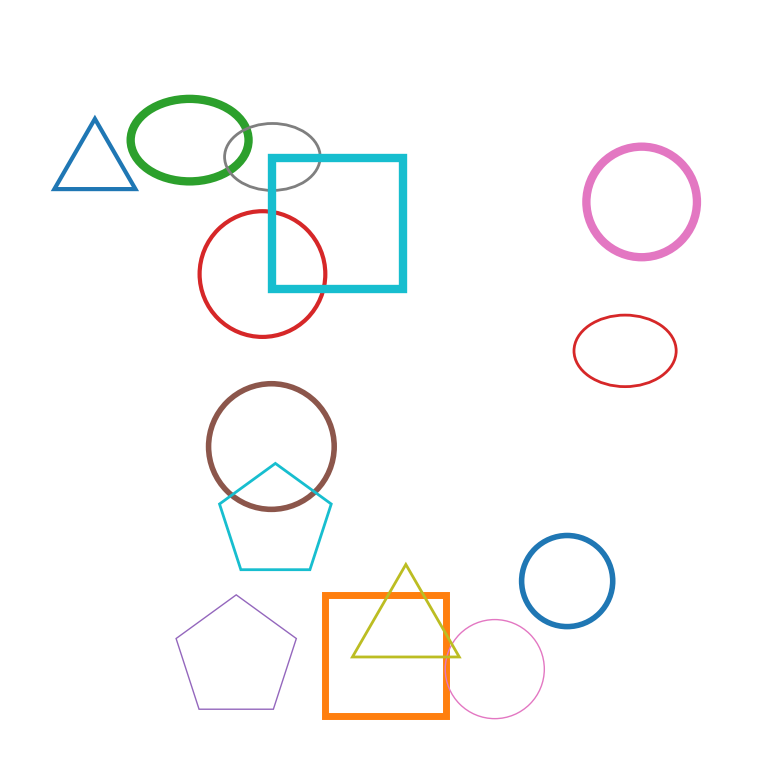[{"shape": "triangle", "thickness": 1.5, "radius": 0.3, "center": [0.123, 0.785]}, {"shape": "circle", "thickness": 2, "radius": 0.3, "center": [0.737, 0.245]}, {"shape": "square", "thickness": 2.5, "radius": 0.39, "center": [0.501, 0.149]}, {"shape": "oval", "thickness": 3, "radius": 0.38, "center": [0.246, 0.818]}, {"shape": "circle", "thickness": 1.5, "radius": 0.41, "center": [0.341, 0.644]}, {"shape": "oval", "thickness": 1, "radius": 0.33, "center": [0.812, 0.544]}, {"shape": "pentagon", "thickness": 0.5, "radius": 0.41, "center": [0.307, 0.145]}, {"shape": "circle", "thickness": 2, "radius": 0.41, "center": [0.352, 0.42]}, {"shape": "circle", "thickness": 3, "radius": 0.36, "center": [0.833, 0.738]}, {"shape": "circle", "thickness": 0.5, "radius": 0.32, "center": [0.643, 0.131]}, {"shape": "oval", "thickness": 1, "radius": 0.31, "center": [0.354, 0.796]}, {"shape": "triangle", "thickness": 1, "radius": 0.4, "center": [0.527, 0.187]}, {"shape": "pentagon", "thickness": 1, "radius": 0.38, "center": [0.358, 0.322]}, {"shape": "square", "thickness": 3, "radius": 0.43, "center": [0.438, 0.71]}]